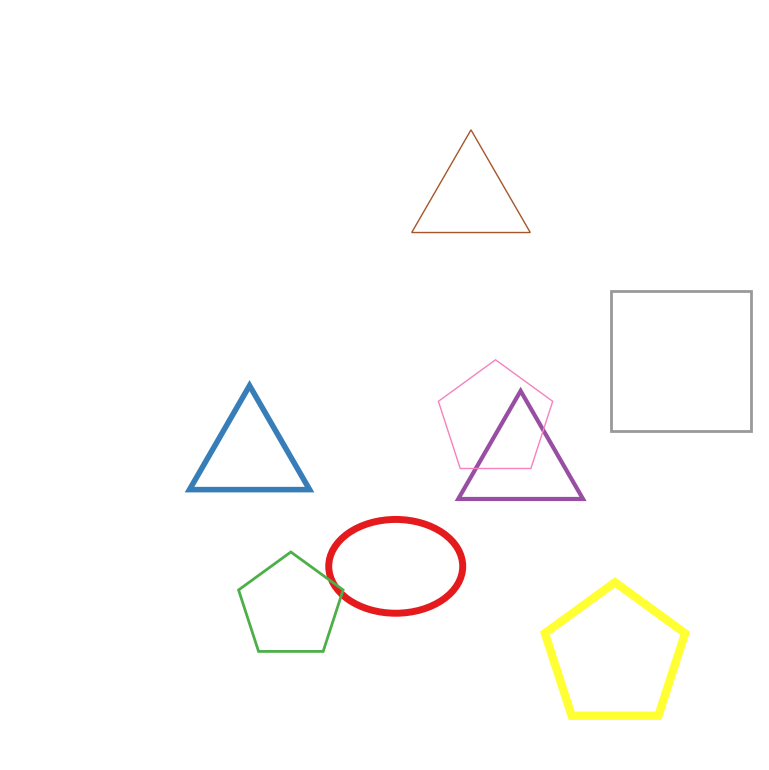[{"shape": "oval", "thickness": 2.5, "radius": 0.44, "center": [0.514, 0.264]}, {"shape": "triangle", "thickness": 2, "radius": 0.45, "center": [0.324, 0.409]}, {"shape": "pentagon", "thickness": 1, "radius": 0.36, "center": [0.378, 0.212]}, {"shape": "triangle", "thickness": 1.5, "radius": 0.47, "center": [0.676, 0.399]}, {"shape": "pentagon", "thickness": 3, "radius": 0.48, "center": [0.799, 0.148]}, {"shape": "triangle", "thickness": 0.5, "radius": 0.44, "center": [0.612, 0.742]}, {"shape": "pentagon", "thickness": 0.5, "radius": 0.39, "center": [0.644, 0.455]}, {"shape": "square", "thickness": 1, "radius": 0.45, "center": [0.884, 0.531]}]